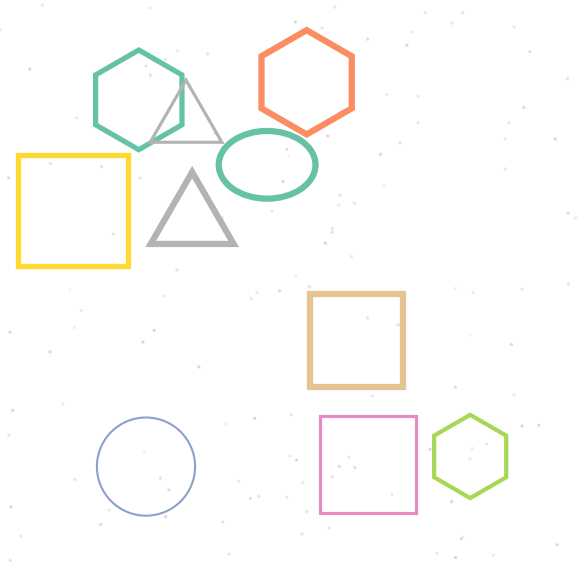[{"shape": "hexagon", "thickness": 2.5, "radius": 0.43, "center": [0.24, 0.826]}, {"shape": "oval", "thickness": 3, "radius": 0.42, "center": [0.463, 0.714]}, {"shape": "hexagon", "thickness": 3, "radius": 0.45, "center": [0.531, 0.857]}, {"shape": "circle", "thickness": 1, "radius": 0.43, "center": [0.253, 0.191]}, {"shape": "square", "thickness": 1.5, "radius": 0.42, "center": [0.637, 0.195]}, {"shape": "hexagon", "thickness": 2, "radius": 0.36, "center": [0.814, 0.209]}, {"shape": "square", "thickness": 2.5, "radius": 0.48, "center": [0.126, 0.635]}, {"shape": "square", "thickness": 3, "radius": 0.4, "center": [0.618, 0.41]}, {"shape": "triangle", "thickness": 3, "radius": 0.41, "center": [0.333, 0.618]}, {"shape": "triangle", "thickness": 1.5, "radius": 0.36, "center": [0.322, 0.789]}]